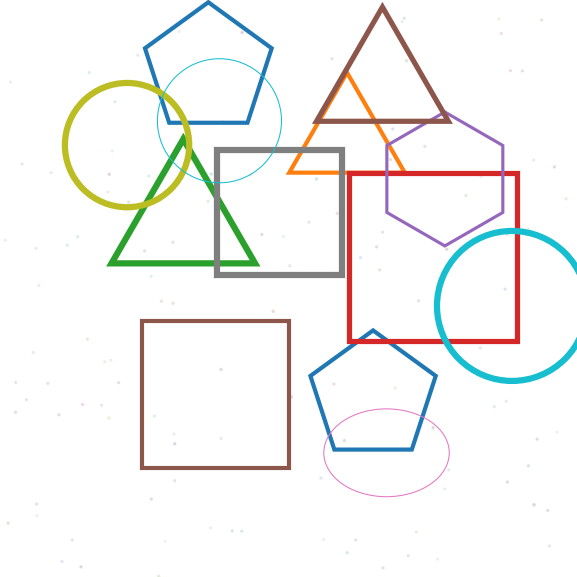[{"shape": "pentagon", "thickness": 2, "radius": 0.57, "center": [0.646, 0.313]}, {"shape": "pentagon", "thickness": 2, "radius": 0.58, "center": [0.361, 0.88]}, {"shape": "triangle", "thickness": 2, "radius": 0.58, "center": [0.601, 0.758]}, {"shape": "triangle", "thickness": 3, "radius": 0.72, "center": [0.317, 0.615]}, {"shape": "square", "thickness": 2.5, "radius": 0.73, "center": [0.749, 0.555]}, {"shape": "hexagon", "thickness": 1.5, "radius": 0.58, "center": [0.77, 0.689]}, {"shape": "square", "thickness": 2, "radius": 0.64, "center": [0.373, 0.316]}, {"shape": "triangle", "thickness": 2.5, "radius": 0.66, "center": [0.662, 0.855]}, {"shape": "oval", "thickness": 0.5, "radius": 0.54, "center": [0.669, 0.215]}, {"shape": "square", "thickness": 3, "radius": 0.54, "center": [0.484, 0.632]}, {"shape": "circle", "thickness": 3, "radius": 0.54, "center": [0.22, 0.748]}, {"shape": "circle", "thickness": 3, "radius": 0.65, "center": [0.887, 0.469]}, {"shape": "circle", "thickness": 0.5, "radius": 0.54, "center": [0.38, 0.79]}]